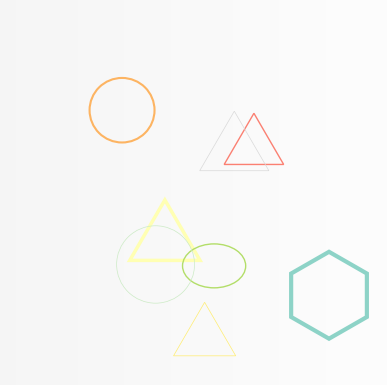[{"shape": "hexagon", "thickness": 3, "radius": 0.56, "center": [0.849, 0.233]}, {"shape": "triangle", "thickness": 2.5, "radius": 0.52, "center": [0.425, 0.376]}, {"shape": "triangle", "thickness": 1, "radius": 0.44, "center": [0.655, 0.617]}, {"shape": "circle", "thickness": 1.5, "radius": 0.42, "center": [0.315, 0.714]}, {"shape": "oval", "thickness": 1, "radius": 0.41, "center": [0.553, 0.309]}, {"shape": "triangle", "thickness": 0.5, "radius": 0.52, "center": [0.605, 0.608]}, {"shape": "circle", "thickness": 0.5, "radius": 0.5, "center": [0.402, 0.313]}, {"shape": "triangle", "thickness": 0.5, "radius": 0.46, "center": [0.528, 0.122]}]